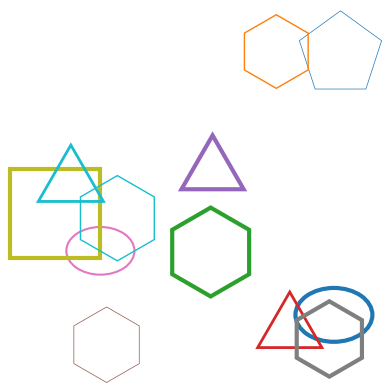[{"shape": "oval", "thickness": 3, "radius": 0.5, "center": [0.867, 0.182]}, {"shape": "pentagon", "thickness": 0.5, "radius": 0.56, "center": [0.884, 0.86]}, {"shape": "hexagon", "thickness": 1, "radius": 0.48, "center": [0.718, 0.866]}, {"shape": "hexagon", "thickness": 3, "radius": 0.58, "center": [0.547, 0.345]}, {"shape": "triangle", "thickness": 2, "radius": 0.48, "center": [0.753, 0.145]}, {"shape": "triangle", "thickness": 3, "radius": 0.47, "center": [0.552, 0.555]}, {"shape": "hexagon", "thickness": 0.5, "radius": 0.49, "center": [0.277, 0.105]}, {"shape": "oval", "thickness": 1.5, "radius": 0.44, "center": [0.261, 0.349]}, {"shape": "hexagon", "thickness": 3, "radius": 0.49, "center": [0.855, 0.12]}, {"shape": "square", "thickness": 3, "radius": 0.58, "center": [0.143, 0.445]}, {"shape": "triangle", "thickness": 2, "radius": 0.49, "center": [0.184, 0.526]}, {"shape": "hexagon", "thickness": 1, "radius": 0.55, "center": [0.305, 0.433]}]